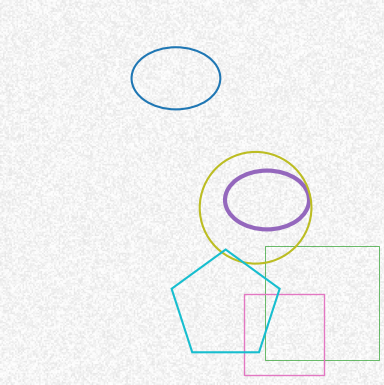[{"shape": "oval", "thickness": 1.5, "radius": 0.58, "center": [0.457, 0.797]}, {"shape": "square", "thickness": 0.5, "radius": 0.74, "center": [0.837, 0.213]}, {"shape": "oval", "thickness": 3, "radius": 0.55, "center": [0.694, 0.481]}, {"shape": "square", "thickness": 1, "radius": 0.52, "center": [0.737, 0.131]}, {"shape": "circle", "thickness": 1.5, "radius": 0.73, "center": [0.664, 0.46]}, {"shape": "pentagon", "thickness": 1.5, "radius": 0.74, "center": [0.586, 0.204]}]